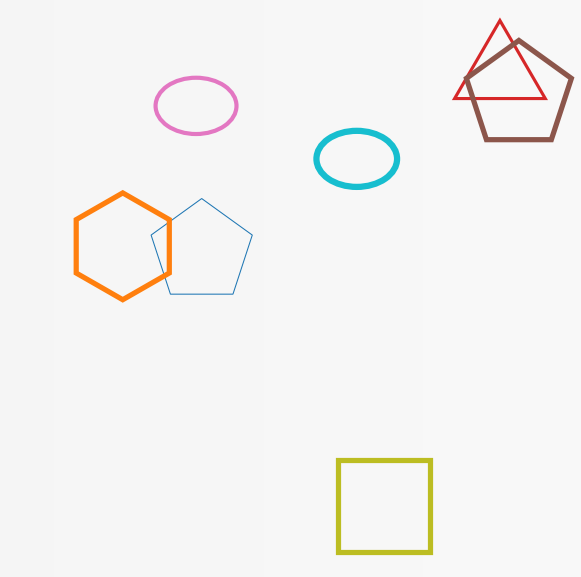[{"shape": "pentagon", "thickness": 0.5, "radius": 0.46, "center": [0.347, 0.564]}, {"shape": "hexagon", "thickness": 2.5, "radius": 0.46, "center": [0.211, 0.573]}, {"shape": "triangle", "thickness": 1.5, "radius": 0.45, "center": [0.86, 0.874]}, {"shape": "pentagon", "thickness": 2.5, "radius": 0.47, "center": [0.893, 0.834]}, {"shape": "oval", "thickness": 2, "radius": 0.35, "center": [0.337, 0.816]}, {"shape": "square", "thickness": 2.5, "radius": 0.4, "center": [0.66, 0.123]}, {"shape": "oval", "thickness": 3, "radius": 0.35, "center": [0.614, 0.724]}]